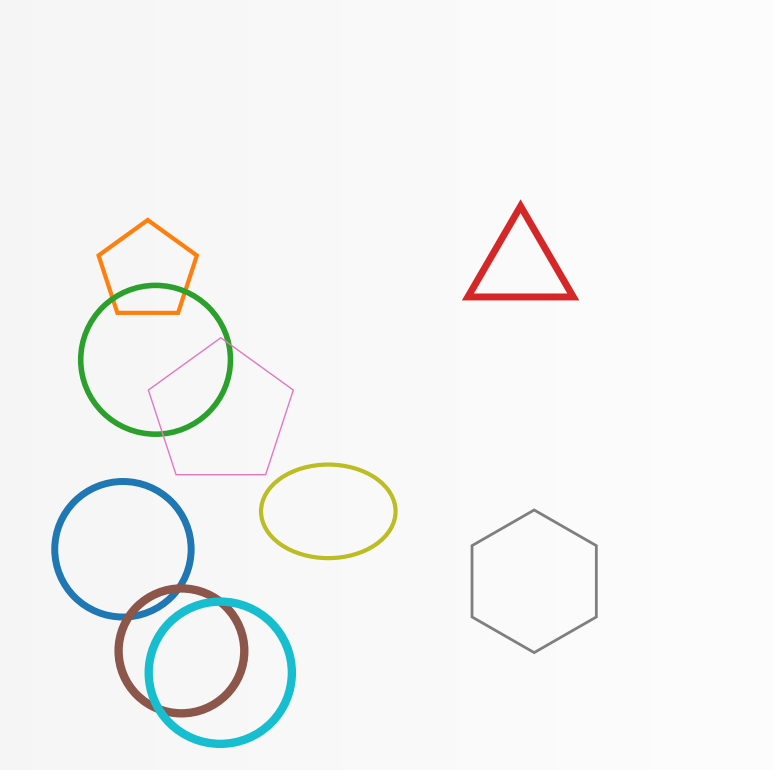[{"shape": "circle", "thickness": 2.5, "radius": 0.44, "center": [0.159, 0.287]}, {"shape": "pentagon", "thickness": 1.5, "radius": 0.33, "center": [0.191, 0.648]}, {"shape": "circle", "thickness": 2, "radius": 0.48, "center": [0.201, 0.533]}, {"shape": "triangle", "thickness": 2.5, "radius": 0.39, "center": [0.672, 0.654]}, {"shape": "circle", "thickness": 3, "radius": 0.41, "center": [0.234, 0.155]}, {"shape": "pentagon", "thickness": 0.5, "radius": 0.49, "center": [0.285, 0.463]}, {"shape": "hexagon", "thickness": 1, "radius": 0.46, "center": [0.689, 0.245]}, {"shape": "oval", "thickness": 1.5, "radius": 0.43, "center": [0.424, 0.336]}, {"shape": "circle", "thickness": 3, "radius": 0.46, "center": [0.284, 0.126]}]